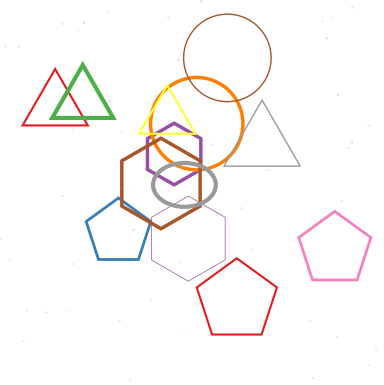[{"shape": "triangle", "thickness": 1.5, "radius": 0.49, "center": [0.143, 0.723]}, {"shape": "pentagon", "thickness": 1.5, "radius": 0.55, "center": [0.615, 0.22]}, {"shape": "pentagon", "thickness": 2, "radius": 0.44, "center": [0.308, 0.397]}, {"shape": "triangle", "thickness": 3, "radius": 0.46, "center": [0.215, 0.74]}, {"shape": "hexagon", "thickness": 0.5, "radius": 0.55, "center": [0.489, 0.38]}, {"shape": "hexagon", "thickness": 2.5, "radius": 0.4, "center": [0.452, 0.6]}, {"shape": "circle", "thickness": 2.5, "radius": 0.6, "center": [0.511, 0.679]}, {"shape": "triangle", "thickness": 1.5, "radius": 0.42, "center": [0.435, 0.695]}, {"shape": "hexagon", "thickness": 2.5, "radius": 0.59, "center": [0.418, 0.523]}, {"shape": "circle", "thickness": 1, "radius": 0.57, "center": [0.591, 0.85]}, {"shape": "pentagon", "thickness": 2, "radius": 0.49, "center": [0.87, 0.353]}, {"shape": "oval", "thickness": 3, "radius": 0.41, "center": [0.479, 0.52]}, {"shape": "triangle", "thickness": 1, "radius": 0.57, "center": [0.681, 0.626]}]